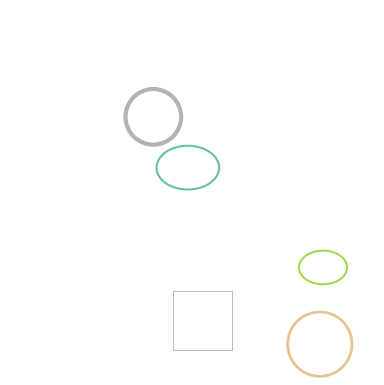[{"shape": "oval", "thickness": 1.5, "radius": 0.41, "center": [0.488, 0.565]}, {"shape": "square", "thickness": 0.5, "radius": 0.38, "center": [0.525, 0.167]}, {"shape": "oval", "thickness": 1.5, "radius": 0.31, "center": [0.839, 0.305]}, {"shape": "circle", "thickness": 2, "radius": 0.42, "center": [0.831, 0.106]}, {"shape": "circle", "thickness": 3, "radius": 0.36, "center": [0.398, 0.697]}]